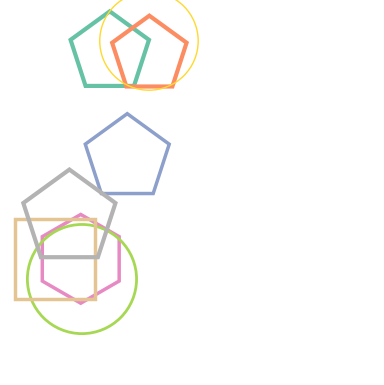[{"shape": "pentagon", "thickness": 3, "radius": 0.54, "center": [0.285, 0.863]}, {"shape": "pentagon", "thickness": 3, "radius": 0.51, "center": [0.388, 0.858]}, {"shape": "pentagon", "thickness": 2.5, "radius": 0.57, "center": [0.331, 0.59]}, {"shape": "hexagon", "thickness": 2.5, "radius": 0.58, "center": [0.21, 0.328]}, {"shape": "circle", "thickness": 2, "radius": 0.71, "center": [0.213, 0.275]}, {"shape": "circle", "thickness": 1, "radius": 0.64, "center": [0.387, 0.894]}, {"shape": "square", "thickness": 2.5, "radius": 0.52, "center": [0.144, 0.327]}, {"shape": "pentagon", "thickness": 3, "radius": 0.63, "center": [0.18, 0.434]}]